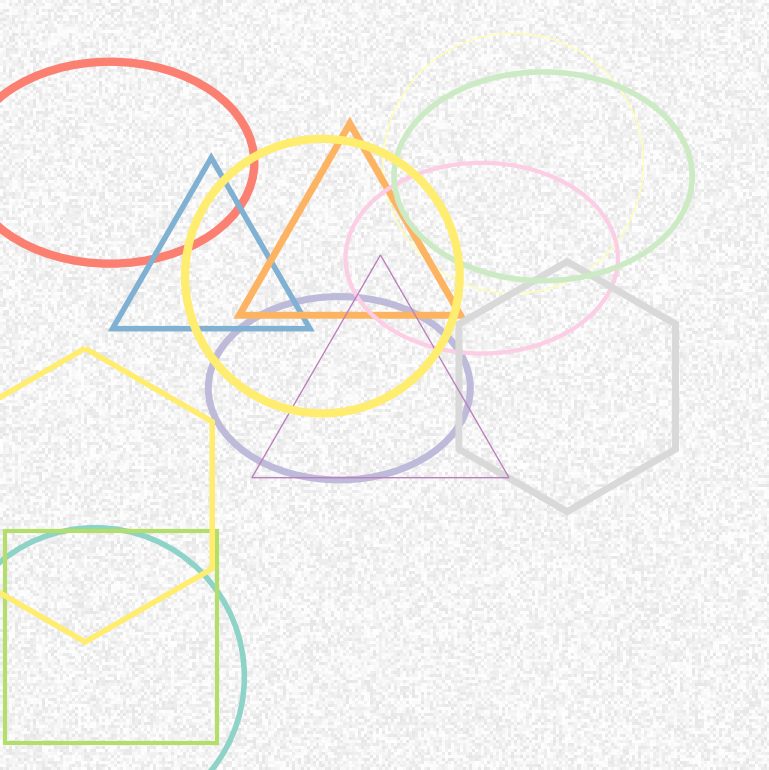[{"shape": "circle", "thickness": 2, "radius": 0.97, "center": [0.124, 0.121]}, {"shape": "circle", "thickness": 0.5, "radius": 0.84, "center": [0.667, 0.788]}, {"shape": "oval", "thickness": 2.5, "radius": 0.85, "center": [0.441, 0.496]}, {"shape": "oval", "thickness": 3, "radius": 0.94, "center": [0.143, 0.789]}, {"shape": "triangle", "thickness": 2, "radius": 0.74, "center": [0.274, 0.647]}, {"shape": "triangle", "thickness": 2.5, "radius": 0.83, "center": [0.454, 0.674]}, {"shape": "square", "thickness": 1.5, "radius": 0.69, "center": [0.144, 0.173]}, {"shape": "oval", "thickness": 1.5, "radius": 0.88, "center": [0.626, 0.665]}, {"shape": "hexagon", "thickness": 2.5, "radius": 0.81, "center": [0.737, 0.498]}, {"shape": "triangle", "thickness": 0.5, "radius": 0.96, "center": [0.494, 0.476]}, {"shape": "oval", "thickness": 2, "radius": 0.97, "center": [0.705, 0.771]}, {"shape": "hexagon", "thickness": 2, "radius": 0.95, "center": [0.11, 0.357]}, {"shape": "circle", "thickness": 3, "radius": 0.89, "center": [0.419, 0.641]}]